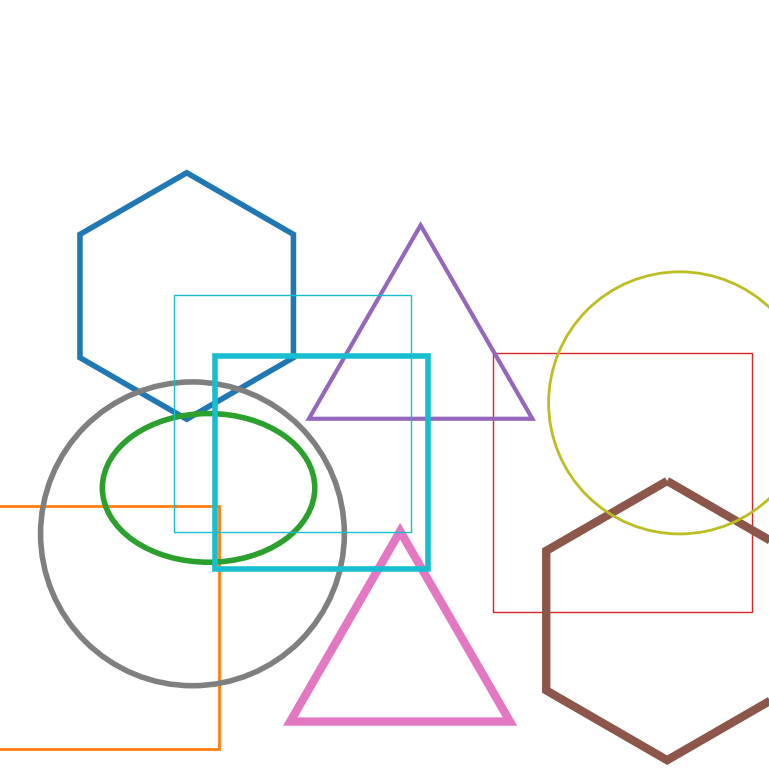[{"shape": "hexagon", "thickness": 2, "radius": 0.8, "center": [0.242, 0.616]}, {"shape": "square", "thickness": 1, "radius": 0.79, "center": [0.126, 0.185]}, {"shape": "oval", "thickness": 2, "radius": 0.69, "center": [0.271, 0.366]}, {"shape": "square", "thickness": 0.5, "radius": 0.84, "center": [0.808, 0.373]}, {"shape": "triangle", "thickness": 1.5, "radius": 0.84, "center": [0.546, 0.54]}, {"shape": "hexagon", "thickness": 3, "radius": 0.91, "center": [0.866, 0.194]}, {"shape": "triangle", "thickness": 3, "radius": 0.82, "center": [0.52, 0.145]}, {"shape": "circle", "thickness": 2, "radius": 0.99, "center": [0.25, 0.307]}, {"shape": "circle", "thickness": 1, "radius": 0.85, "center": [0.883, 0.477]}, {"shape": "square", "thickness": 2, "radius": 0.69, "center": [0.418, 0.399]}, {"shape": "square", "thickness": 0.5, "radius": 0.77, "center": [0.38, 0.463]}]